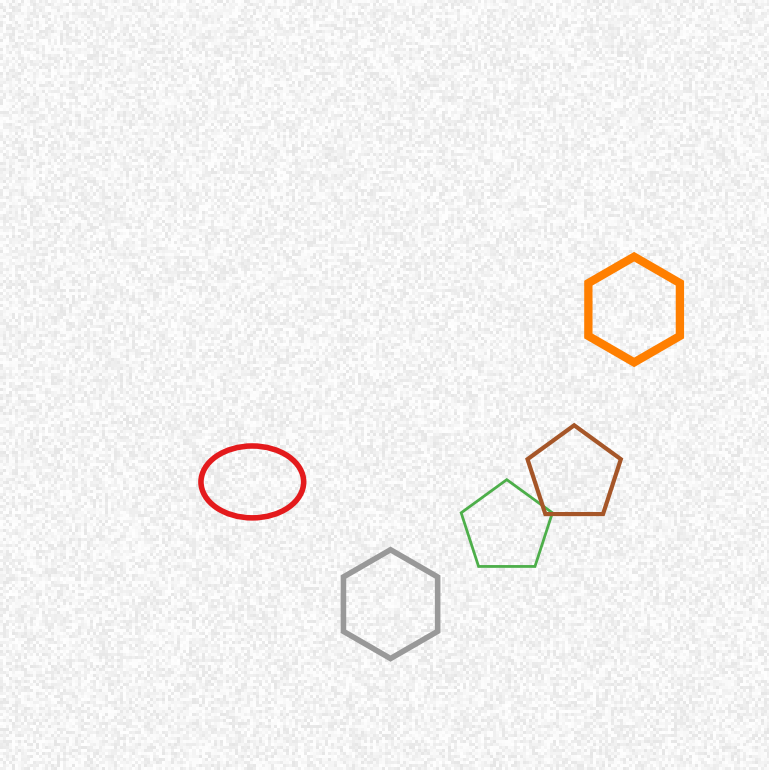[{"shape": "oval", "thickness": 2, "radius": 0.33, "center": [0.328, 0.374]}, {"shape": "pentagon", "thickness": 1, "radius": 0.31, "center": [0.658, 0.315]}, {"shape": "hexagon", "thickness": 3, "radius": 0.34, "center": [0.824, 0.598]}, {"shape": "pentagon", "thickness": 1.5, "radius": 0.32, "center": [0.746, 0.384]}, {"shape": "hexagon", "thickness": 2, "radius": 0.35, "center": [0.507, 0.215]}]